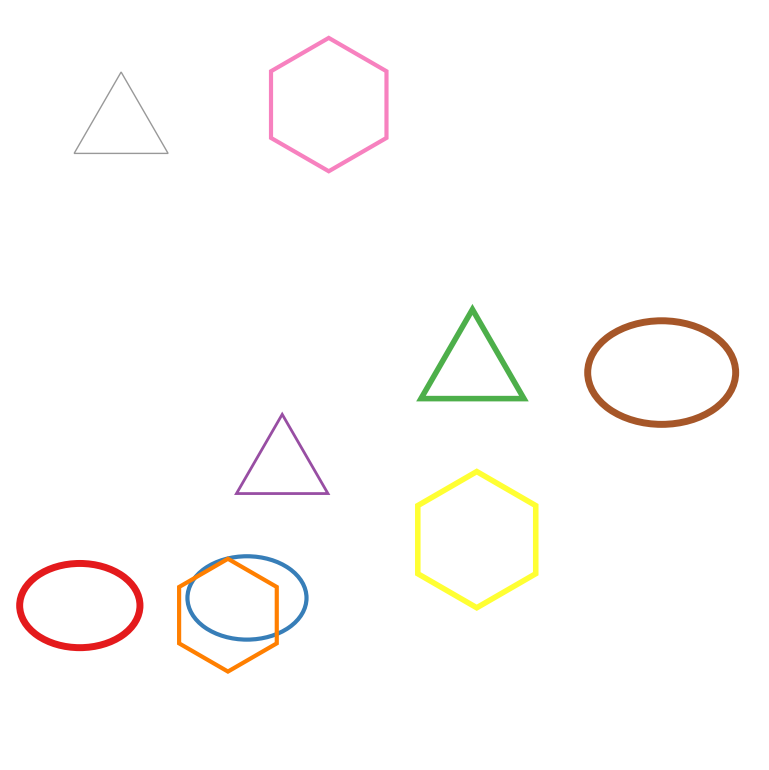[{"shape": "oval", "thickness": 2.5, "radius": 0.39, "center": [0.104, 0.214]}, {"shape": "oval", "thickness": 1.5, "radius": 0.39, "center": [0.321, 0.223]}, {"shape": "triangle", "thickness": 2, "radius": 0.39, "center": [0.614, 0.521]}, {"shape": "triangle", "thickness": 1, "radius": 0.34, "center": [0.367, 0.393]}, {"shape": "hexagon", "thickness": 1.5, "radius": 0.37, "center": [0.296, 0.201]}, {"shape": "hexagon", "thickness": 2, "radius": 0.44, "center": [0.619, 0.299]}, {"shape": "oval", "thickness": 2.5, "radius": 0.48, "center": [0.859, 0.516]}, {"shape": "hexagon", "thickness": 1.5, "radius": 0.43, "center": [0.427, 0.864]}, {"shape": "triangle", "thickness": 0.5, "radius": 0.35, "center": [0.157, 0.836]}]